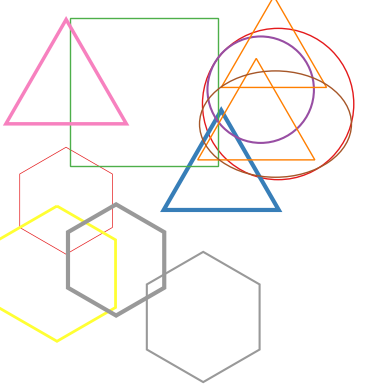[{"shape": "hexagon", "thickness": 0.5, "radius": 0.69, "center": [0.172, 0.479]}, {"shape": "circle", "thickness": 1, "radius": 0.98, "center": [0.722, 0.73]}, {"shape": "triangle", "thickness": 3, "radius": 0.86, "center": [0.575, 0.541]}, {"shape": "square", "thickness": 1, "radius": 0.96, "center": [0.374, 0.762]}, {"shape": "circle", "thickness": 1.5, "radius": 0.69, "center": [0.677, 0.767]}, {"shape": "triangle", "thickness": 1, "radius": 0.88, "center": [0.666, 0.673]}, {"shape": "triangle", "thickness": 1, "radius": 0.79, "center": [0.711, 0.852]}, {"shape": "hexagon", "thickness": 2, "radius": 0.88, "center": [0.148, 0.289]}, {"shape": "oval", "thickness": 1, "radius": 0.99, "center": [0.716, 0.678]}, {"shape": "triangle", "thickness": 2.5, "radius": 0.9, "center": [0.172, 0.769]}, {"shape": "hexagon", "thickness": 3, "radius": 0.72, "center": [0.302, 0.325]}, {"shape": "hexagon", "thickness": 1.5, "radius": 0.85, "center": [0.528, 0.177]}]